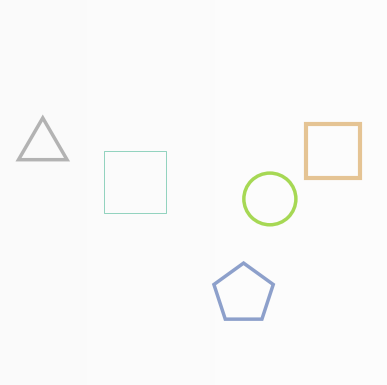[{"shape": "square", "thickness": 0.5, "radius": 0.4, "center": [0.349, 0.526]}, {"shape": "pentagon", "thickness": 2.5, "radius": 0.4, "center": [0.629, 0.236]}, {"shape": "circle", "thickness": 2.5, "radius": 0.34, "center": [0.696, 0.483]}, {"shape": "square", "thickness": 3, "radius": 0.35, "center": [0.859, 0.607]}, {"shape": "triangle", "thickness": 2.5, "radius": 0.36, "center": [0.11, 0.621]}]